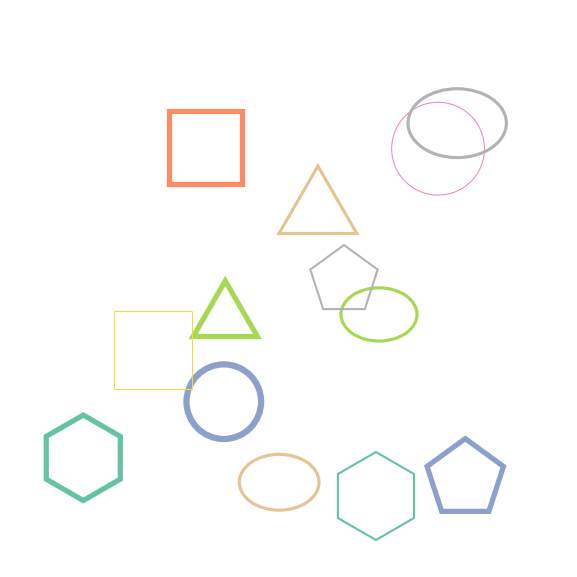[{"shape": "hexagon", "thickness": 2.5, "radius": 0.37, "center": [0.144, 0.206]}, {"shape": "hexagon", "thickness": 1, "radius": 0.38, "center": [0.651, 0.14]}, {"shape": "square", "thickness": 2.5, "radius": 0.32, "center": [0.355, 0.744]}, {"shape": "pentagon", "thickness": 2.5, "radius": 0.35, "center": [0.806, 0.17]}, {"shape": "circle", "thickness": 3, "radius": 0.32, "center": [0.388, 0.304]}, {"shape": "circle", "thickness": 0.5, "radius": 0.4, "center": [0.759, 0.742]}, {"shape": "oval", "thickness": 1.5, "radius": 0.33, "center": [0.656, 0.455]}, {"shape": "triangle", "thickness": 2.5, "radius": 0.32, "center": [0.39, 0.449]}, {"shape": "square", "thickness": 0.5, "radius": 0.34, "center": [0.265, 0.393]}, {"shape": "triangle", "thickness": 1.5, "radius": 0.39, "center": [0.55, 0.634]}, {"shape": "oval", "thickness": 1.5, "radius": 0.35, "center": [0.483, 0.164]}, {"shape": "pentagon", "thickness": 1, "radius": 0.31, "center": [0.596, 0.513]}, {"shape": "oval", "thickness": 1.5, "radius": 0.43, "center": [0.792, 0.786]}]